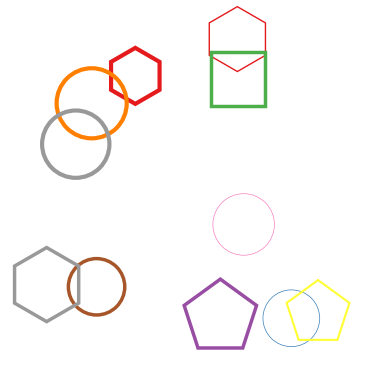[{"shape": "hexagon", "thickness": 1, "radius": 0.42, "center": [0.617, 0.898]}, {"shape": "hexagon", "thickness": 3, "radius": 0.36, "center": [0.351, 0.803]}, {"shape": "circle", "thickness": 0.5, "radius": 0.37, "center": [0.757, 0.173]}, {"shape": "square", "thickness": 2.5, "radius": 0.35, "center": [0.618, 0.795]}, {"shape": "pentagon", "thickness": 2.5, "radius": 0.49, "center": [0.572, 0.176]}, {"shape": "circle", "thickness": 3, "radius": 0.46, "center": [0.238, 0.732]}, {"shape": "pentagon", "thickness": 1.5, "radius": 0.43, "center": [0.826, 0.187]}, {"shape": "circle", "thickness": 2.5, "radius": 0.37, "center": [0.251, 0.255]}, {"shape": "circle", "thickness": 0.5, "radius": 0.4, "center": [0.633, 0.417]}, {"shape": "circle", "thickness": 3, "radius": 0.44, "center": [0.197, 0.626]}, {"shape": "hexagon", "thickness": 2.5, "radius": 0.48, "center": [0.121, 0.261]}]